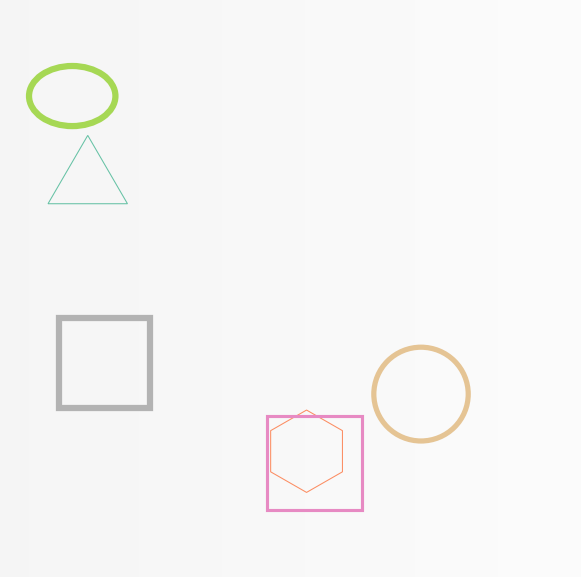[{"shape": "triangle", "thickness": 0.5, "radius": 0.39, "center": [0.151, 0.686]}, {"shape": "hexagon", "thickness": 0.5, "radius": 0.36, "center": [0.527, 0.218]}, {"shape": "square", "thickness": 1.5, "radius": 0.41, "center": [0.541, 0.197]}, {"shape": "oval", "thickness": 3, "radius": 0.37, "center": [0.124, 0.833]}, {"shape": "circle", "thickness": 2.5, "radius": 0.41, "center": [0.724, 0.317]}, {"shape": "square", "thickness": 3, "radius": 0.39, "center": [0.18, 0.37]}]